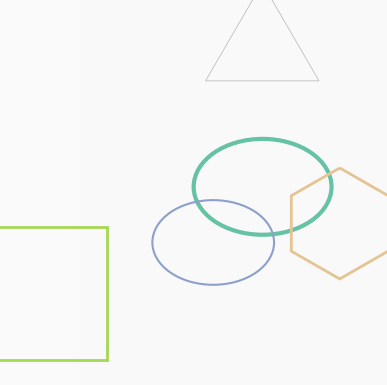[{"shape": "oval", "thickness": 3, "radius": 0.89, "center": [0.678, 0.515]}, {"shape": "oval", "thickness": 1.5, "radius": 0.79, "center": [0.55, 0.37]}, {"shape": "square", "thickness": 2, "radius": 0.86, "center": [0.104, 0.238]}, {"shape": "hexagon", "thickness": 2, "radius": 0.72, "center": [0.877, 0.42]}, {"shape": "triangle", "thickness": 0.5, "radius": 0.85, "center": [0.677, 0.874]}]